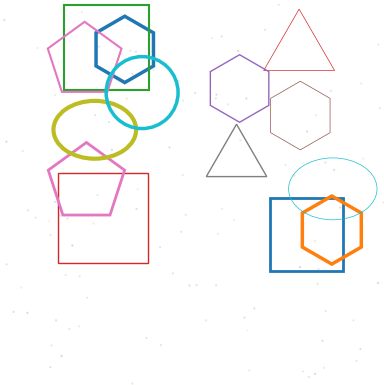[{"shape": "square", "thickness": 2, "radius": 0.47, "center": [0.796, 0.391]}, {"shape": "hexagon", "thickness": 2.5, "radius": 0.43, "center": [0.324, 0.872]}, {"shape": "hexagon", "thickness": 2.5, "radius": 0.44, "center": [0.862, 0.402]}, {"shape": "square", "thickness": 1.5, "radius": 0.55, "center": [0.277, 0.876]}, {"shape": "square", "thickness": 1, "radius": 0.59, "center": [0.268, 0.434]}, {"shape": "triangle", "thickness": 0.5, "radius": 0.53, "center": [0.777, 0.87]}, {"shape": "hexagon", "thickness": 1, "radius": 0.44, "center": [0.622, 0.77]}, {"shape": "hexagon", "thickness": 0.5, "radius": 0.45, "center": [0.78, 0.7]}, {"shape": "pentagon", "thickness": 2, "radius": 0.52, "center": [0.224, 0.526]}, {"shape": "pentagon", "thickness": 1.5, "radius": 0.5, "center": [0.22, 0.843]}, {"shape": "triangle", "thickness": 1, "radius": 0.45, "center": [0.614, 0.587]}, {"shape": "oval", "thickness": 3, "radius": 0.54, "center": [0.246, 0.663]}, {"shape": "oval", "thickness": 0.5, "radius": 0.57, "center": [0.864, 0.509]}, {"shape": "circle", "thickness": 2.5, "radius": 0.47, "center": [0.369, 0.76]}]